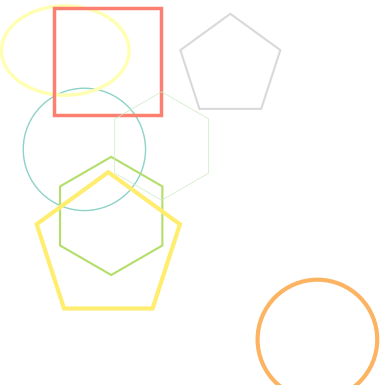[{"shape": "circle", "thickness": 1, "radius": 0.79, "center": [0.219, 0.612]}, {"shape": "oval", "thickness": 2.5, "radius": 0.83, "center": [0.17, 0.869]}, {"shape": "square", "thickness": 2.5, "radius": 0.7, "center": [0.28, 0.84]}, {"shape": "circle", "thickness": 3, "radius": 0.78, "center": [0.824, 0.118]}, {"shape": "hexagon", "thickness": 1.5, "radius": 0.77, "center": [0.289, 0.439]}, {"shape": "pentagon", "thickness": 1.5, "radius": 0.68, "center": [0.598, 0.828]}, {"shape": "hexagon", "thickness": 0.5, "radius": 0.7, "center": [0.42, 0.621]}, {"shape": "pentagon", "thickness": 3, "radius": 0.98, "center": [0.281, 0.357]}]